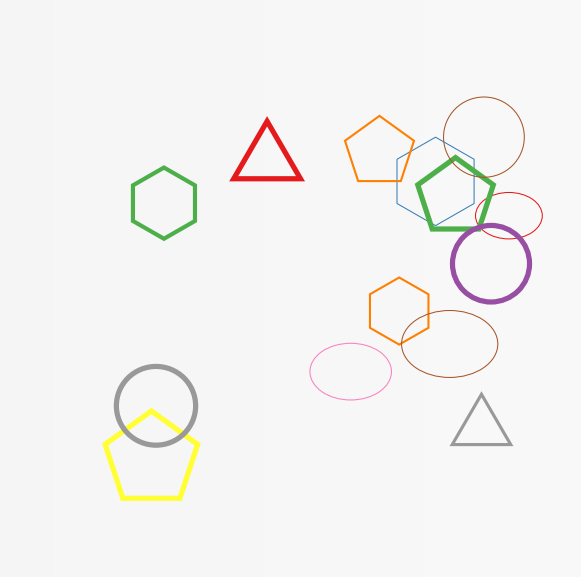[{"shape": "oval", "thickness": 0.5, "radius": 0.29, "center": [0.876, 0.626]}, {"shape": "triangle", "thickness": 2.5, "radius": 0.33, "center": [0.46, 0.723]}, {"shape": "hexagon", "thickness": 0.5, "radius": 0.38, "center": [0.749, 0.685]}, {"shape": "pentagon", "thickness": 2.5, "radius": 0.34, "center": [0.784, 0.658]}, {"shape": "hexagon", "thickness": 2, "radius": 0.31, "center": [0.282, 0.647]}, {"shape": "circle", "thickness": 2.5, "radius": 0.33, "center": [0.845, 0.542]}, {"shape": "pentagon", "thickness": 1, "radius": 0.31, "center": [0.653, 0.736]}, {"shape": "hexagon", "thickness": 1, "radius": 0.29, "center": [0.687, 0.461]}, {"shape": "pentagon", "thickness": 2.5, "radius": 0.42, "center": [0.26, 0.204]}, {"shape": "circle", "thickness": 0.5, "radius": 0.35, "center": [0.833, 0.762]}, {"shape": "oval", "thickness": 0.5, "radius": 0.41, "center": [0.774, 0.404]}, {"shape": "oval", "thickness": 0.5, "radius": 0.35, "center": [0.603, 0.356]}, {"shape": "triangle", "thickness": 1.5, "radius": 0.29, "center": [0.828, 0.258]}, {"shape": "circle", "thickness": 2.5, "radius": 0.34, "center": [0.268, 0.296]}]